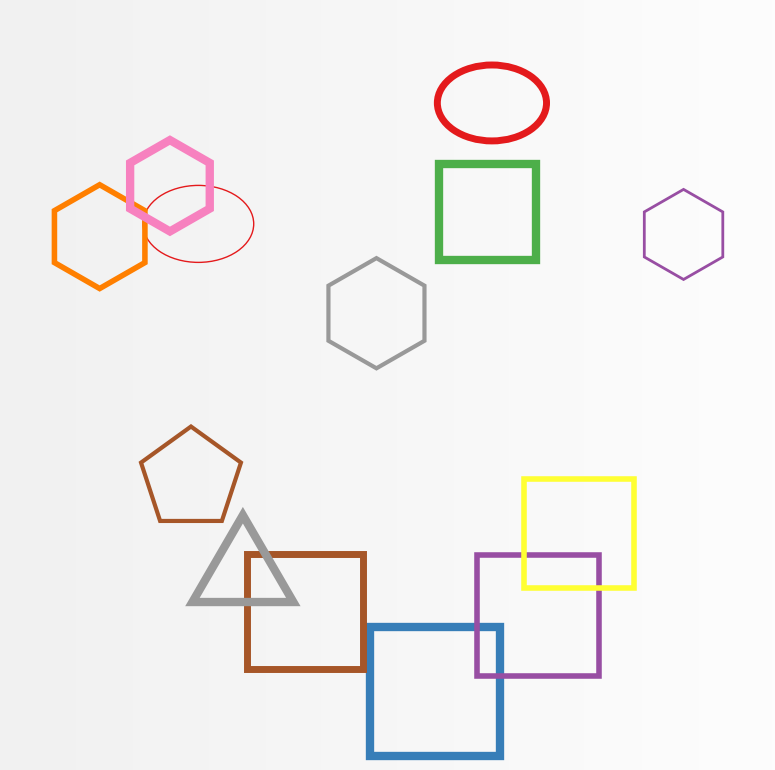[{"shape": "oval", "thickness": 0.5, "radius": 0.36, "center": [0.256, 0.709]}, {"shape": "oval", "thickness": 2.5, "radius": 0.35, "center": [0.635, 0.866]}, {"shape": "square", "thickness": 3, "radius": 0.42, "center": [0.561, 0.102]}, {"shape": "square", "thickness": 3, "radius": 0.31, "center": [0.629, 0.724]}, {"shape": "square", "thickness": 2, "radius": 0.39, "center": [0.694, 0.2]}, {"shape": "hexagon", "thickness": 1, "radius": 0.29, "center": [0.882, 0.696]}, {"shape": "hexagon", "thickness": 2, "radius": 0.34, "center": [0.129, 0.693]}, {"shape": "square", "thickness": 2, "radius": 0.35, "center": [0.747, 0.307]}, {"shape": "pentagon", "thickness": 1.5, "radius": 0.34, "center": [0.246, 0.378]}, {"shape": "square", "thickness": 2.5, "radius": 0.37, "center": [0.394, 0.206]}, {"shape": "hexagon", "thickness": 3, "radius": 0.3, "center": [0.219, 0.759]}, {"shape": "hexagon", "thickness": 1.5, "radius": 0.36, "center": [0.486, 0.593]}, {"shape": "triangle", "thickness": 3, "radius": 0.38, "center": [0.313, 0.256]}]